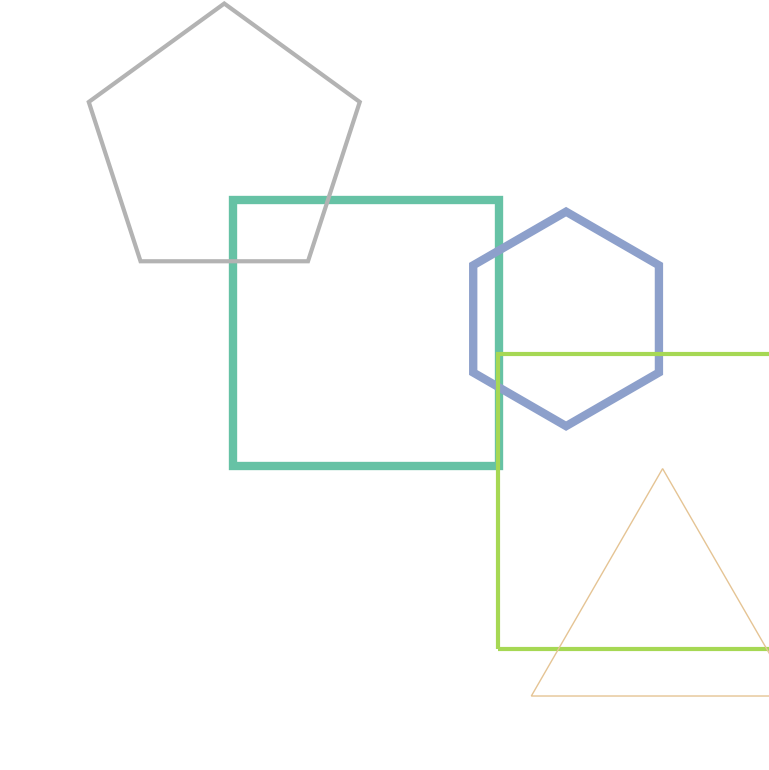[{"shape": "square", "thickness": 3, "radius": 0.86, "center": [0.476, 0.567]}, {"shape": "hexagon", "thickness": 3, "radius": 0.7, "center": [0.735, 0.586]}, {"shape": "square", "thickness": 1.5, "radius": 0.96, "center": [0.839, 0.349]}, {"shape": "triangle", "thickness": 0.5, "radius": 0.98, "center": [0.861, 0.195]}, {"shape": "pentagon", "thickness": 1.5, "radius": 0.93, "center": [0.291, 0.81]}]